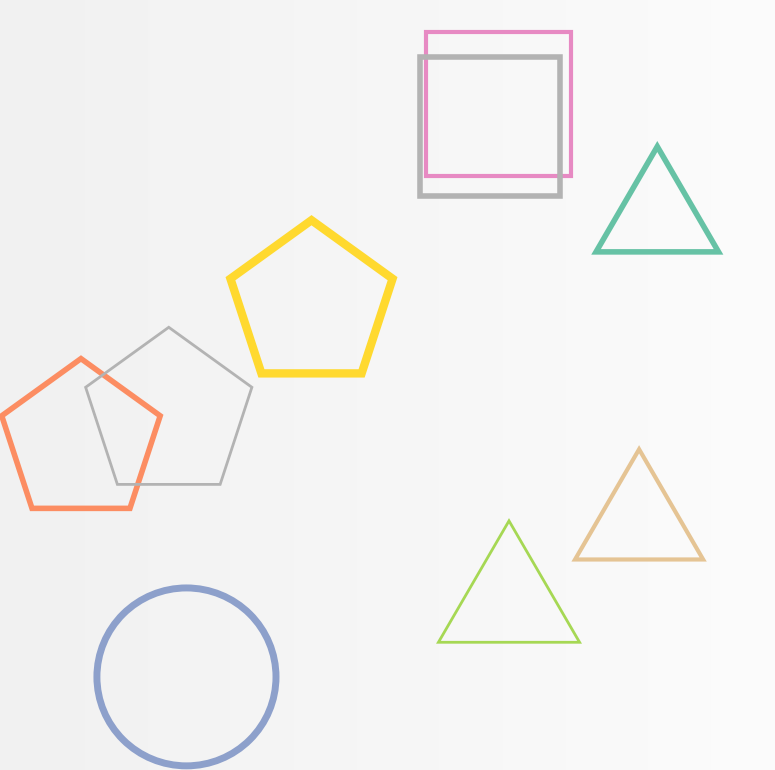[{"shape": "triangle", "thickness": 2, "radius": 0.46, "center": [0.848, 0.718]}, {"shape": "pentagon", "thickness": 2, "radius": 0.54, "center": [0.104, 0.427]}, {"shape": "circle", "thickness": 2.5, "radius": 0.58, "center": [0.241, 0.121]}, {"shape": "square", "thickness": 1.5, "radius": 0.47, "center": [0.643, 0.865]}, {"shape": "triangle", "thickness": 1, "radius": 0.53, "center": [0.657, 0.218]}, {"shape": "pentagon", "thickness": 3, "radius": 0.55, "center": [0.402, 0.604]}, {"shape": "triangle", "thickness": 1.5, "radius": 0.48, "center": [0.825, 0.321]}, {"shape": "square", "thickness": 2, "radius": 0.45, "center": [0.632, 0.836]}, {"shape": "pentagon", "thickness": 1, "radius": 0.56, "center": [0.218, 0.462]}]